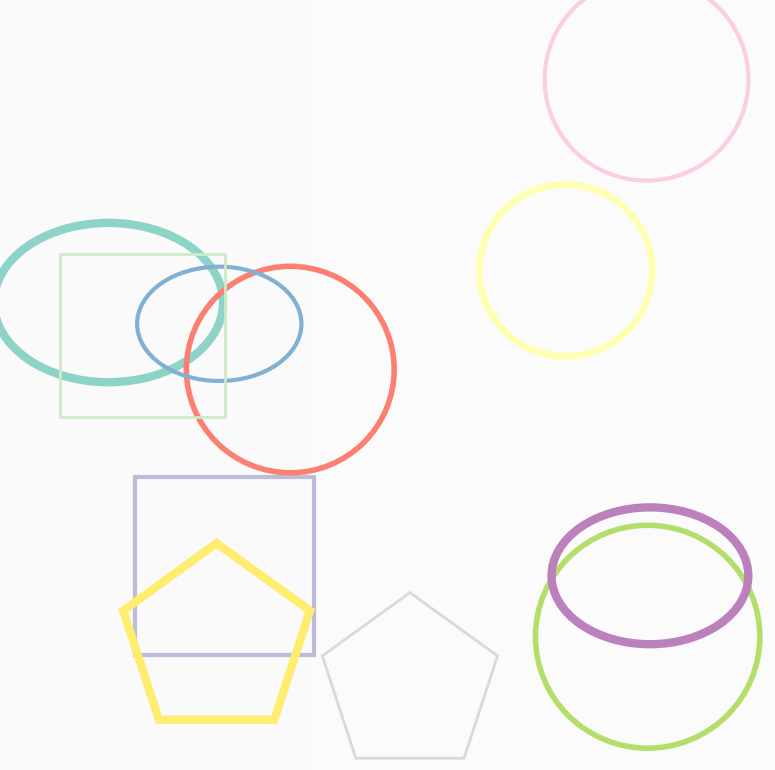[{"shape": "oval", "thickness": 3, "radius": 0.74, "center": [0.14, 0.607]}, {"shape": "circle", "thickness": 2.5, "radius": 0.56, "center": [0.73, 0.649]}, {"shape": "square", "thickness": 1.5, "radius": 0.58, "center": [0.29, 0.265]}, {"shape": "circle", "thickness": 2, "radius": 0.67, "center": [0.375, 0.52]}, {"shape": "oval", "thickness": 1.5, "radius": 0.53, "center": [0.283, 0.579]}, {"shape": "circle", "thickness": 2, "radius": 0.72, "center": [0.836, 0.173]}, {"shape": "circle", "thickness": 1.5, "radius": 0.66, "center": [0.834, 0.897]}, {"shape": "pentagon", "thickness": 1, "radius": 0.59, "center": [0.529, 0.112]}, {"shape": "oval", "thickness": 3, "radius": 0.63, "center": [0.839, 0.252]}, {"shape": "square", "thickness": 1, "radius": 0.53, "center": [0.184, 0.564]}, {"shape": "pentagon", "thickness": 3, "radius": 0.63, "center": [0.28, 0.168]}]